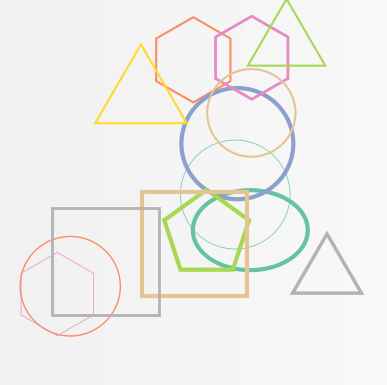[{"shape": "oval", "thickness": 3, "radius": 0.74, "center": [0.646, 0.402]}, {"shape": "circle", "thickness": 0.5, "radius": 0.71, "center": [0.607, 0.495]}, {"shape": "hexagon", "thickness": 1.5, "radius": 0.55, "center": [0.499, 0.845]}, {"shape": "circle", "thickness": 1, "radius": 0.65, "center": [0.181, 0.257]}, {"shape": "circle", "thickness": 3, "radius": 0.72, "center": [0.613, 0.627]}, {"shape": "hexagon", "thickness": 2, "radius": 0.54, "center": [0.65, 0.85]}, {"shape": "hexagon", "thickness": 0.5, "radius": 0.54, "center": [0.148, 0.236]}, {"shape": "pentagon", "thickness": 3, "radius": 0.57, "center": [0.533, 0.392]}, {"shape": "triangle", "thickness": 1.5, "radius": 0.58, "center": [0.74, 0.887]}, {"shape": "triangle", "thickness": 1.5, "radius": 0.68, "center": [0.364, 0.748]}, {"shape": "circle", "thickness": 1.5, "radius": 0.57, "center": [0.649, 0.707]}, {"shape": "square", "thickness": 3, "radius": 0.68, "center": [0.501, 0.366]}, {"shape": "triangle", "thickness": 2.5, "radius": 0.51, "center": [0.844, 0.29]}, {"shape": "square", "thickness": 2, "radius": 0.7, "center": [0.272, 0.321]}]